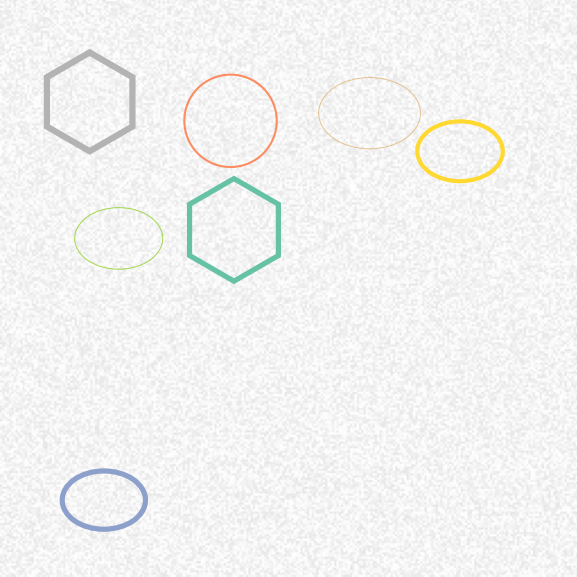[{"shape": "hexagon", "thickness": 2.5, "radius": 0.44, "center": [0.405, 0.601]}, {"shape": "circle", "thickness": 1, "radius": 0.4, "center": [0.399, 0.79]}, {"shape": "oval", "thickness": 2.5, "radius": 0.36, "center": [0.18, 0.133]}, {"shape": "oval", "thickness": 0.5, "radius": 0.38, "center": [0.206, 0.586]}, {"shape": "oval", "thickness": 2, "radius": 0.37, "center": [0.797, 0.737]}, {"shape": "oval", "thickness": 0.5, "radius": 0.44, "center": [0.64, 0.803]}, {"shape": "hexagon", "thickness": 3, "radius": 0.43, "center": [0.155, 0.823]}]